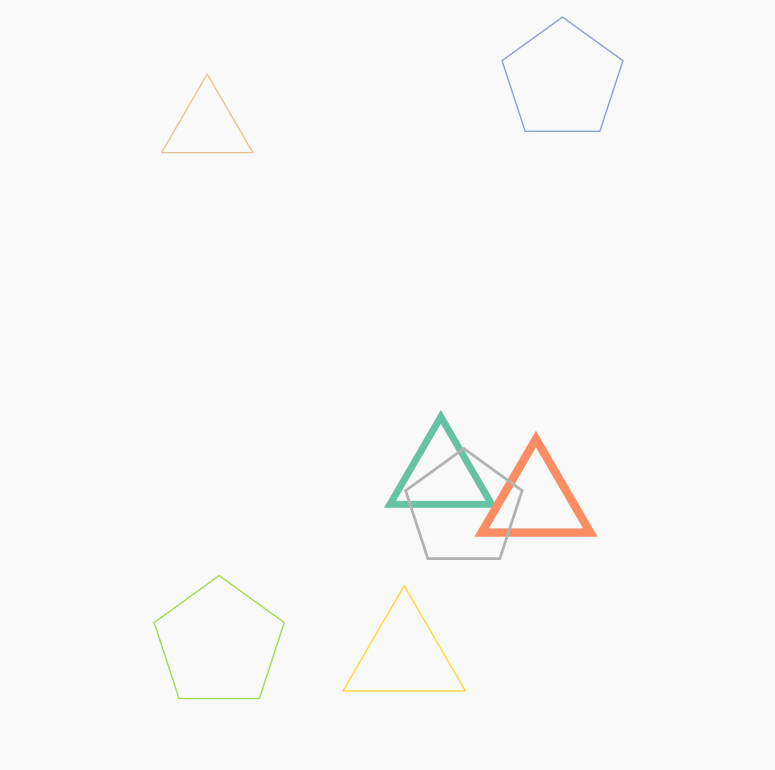[{"shape": "triangle", "thickness": 2.5, "radius": 0.38, "center": [0.569, 0.383]}, {"shape": "triangle", "thickness": 3, "radius": 0.4, "center": [0.692, 0.349]}, {"shape": "pentagon", "thickness": 0.5, "radius": 0.41, "center": [0.726, 0.896]}, {"shape": "pentagon", "thickness": 0.5, "radius": 0.44, "center": [0.283, 0.164]}, {"shape": "triangle", "thickness": 0.5, "radius": 0.46, "center": [0.522, 0.148]}, {"shape": "triangle", "thickness": 0.5, "radius": 0.34, "center": [0.267, 0.836]}, {"shape": "pentagon", "thickness": 1, "radius": 0.4, "center": [0.599, 0.338]}]